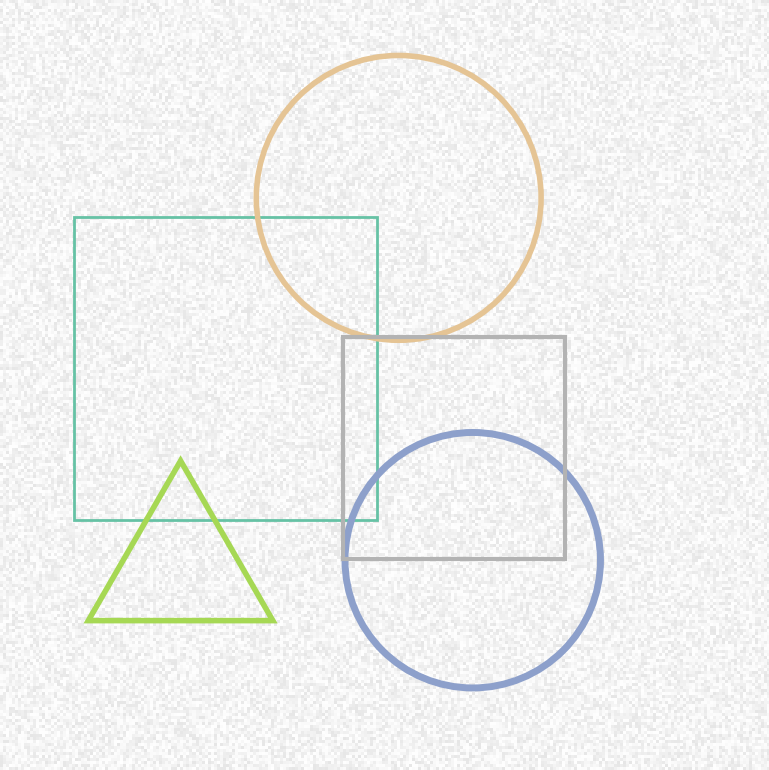[{"shape": "square", "thickness": 1, "radius": 0.98, "center": [0.293, 0.522]}, {"shape": "circle", "thickness": 2.5, "radius": 0.83, "center": [0.614, 0.272]}, {"shape": "triangle", "thickness": 2, "radius": 0.69, "center": [0.235, 0.263]}, {"shape": "circle", "thickness": 2, "radius": 0.92, "center": [0.518, 0.743]}, {"shape": "square", "thickness": 1.5, "radius": 0.72, "center": [0.59, 0.419]}]